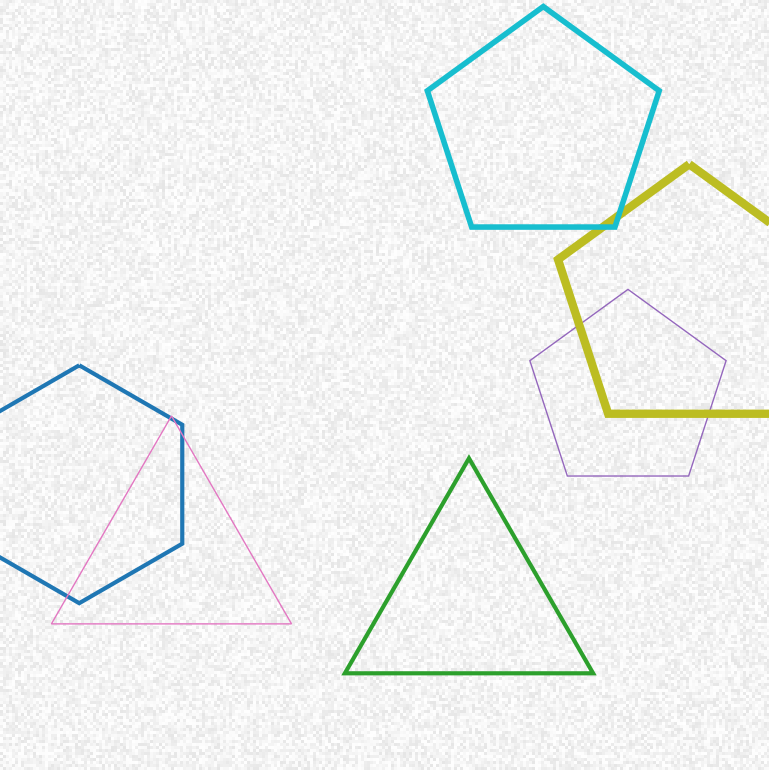[{"shape": "hexagon", "thickness": 1.5, "radius": 0.77, "center": [0.103, 0.371]}, {"shape": "triangle", "thickness": 1.5, "radius": 0.93, "center": [0.609, 0.219]}, {"shape": "pentagon", "thickness": 0.5, "radius": 0.67, "center": [0.816, 0.49]}, {"shape": "triangle", "thickness": 0.5, "radius": 0.9, "center": [0.223, 0.28]}, {"shape": "pentagon", "thickness": 3, "radius": 0.9, "center": [0.895, 0.608]}, {"shape": "pentagon", "thickness": 2, "radius": 0.79, "center": [0.706, 0.833]}]